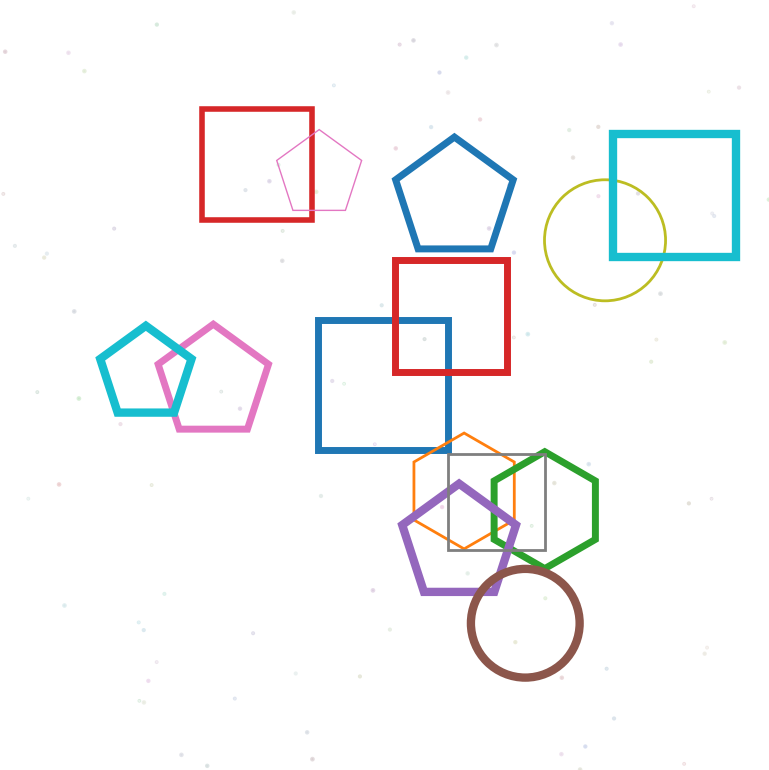[{"shape": "square", "thickness": 2.5, "radius": 0.42, "center": [0.497, 0.5]}, {"shape": "pentagon", "thickness": 2.5, "radius": 0.4, "center": [0.59, 0.742]}, {"shape": "hexagon", "thickness": 1, "radius": 0.38, "center": [0.603, 0.362]}, {"shape": "hexagon", "thickness": 2.5, "radius": 0.38, "center": [0.707, 0.337]}, {"shape": "square", "thickness": 2.5, "radius": 0.36, "center": [0.586, 0.589]}, {"shape": "square", "thickness": 2, "radius": 0.36, "center": [0.334, 0.787]}, {"shape": "pentagon", "thickness": 3, "radius": 0.39, "center": [0.596, 0.294]}, {"shape": "circle", "thickness": 3, "radius": 0.35, "center": [0.682, 0.191]}, {"shape": "pentagon", "thickness": 2.5, "radius": 0.38, "center": [0.277, 0.504]}, {"shape": "pentagon", "thickness": 0.5, "radius": 0.29, "center": [0.415, 0.774]}, {"shape": "square", "thickness": 1, "radius": 0.31, "center": [0.645, 0.348]}, {"shape": "circle", "thickness": 1, "radius": 0.39, "center": [0.786, 0.688]}, {"shape": "pentagon", "thickness": 3, "radius": 0.31, "center": [0.189, 0.515]}, {"shape": "square", "thickness": 3, "radius": 0.4, "center": [0.876, 0.746]}]